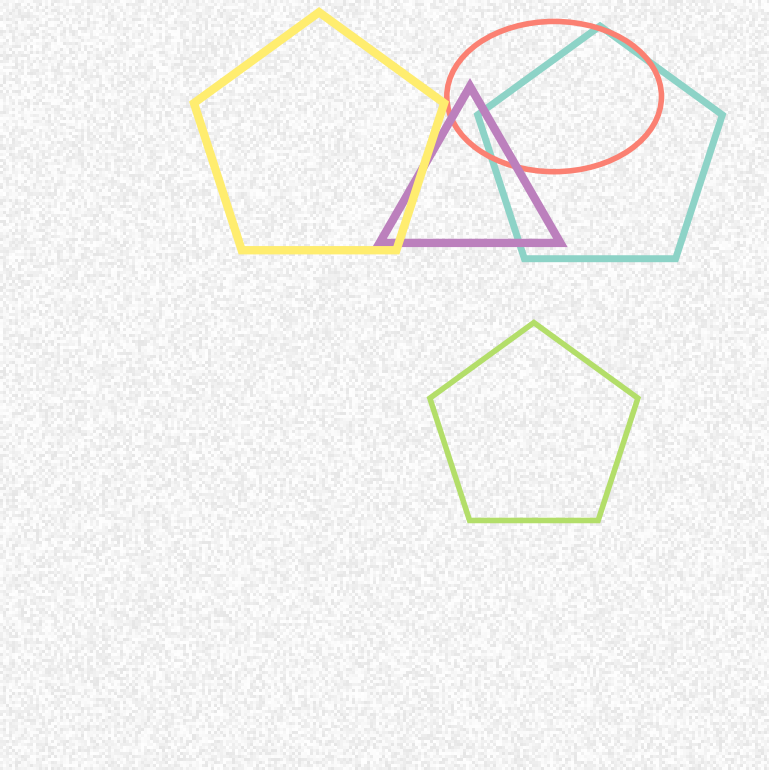[{"shape": "pentagon", "thickness": 2.5, "radius": 0.84, "center": [0.779, 0.799]}, {"shape": "oval", "thickness": 2, "radius": 0.7, "center": [0.72, 0.875]}, {"shape": "pentagon", "thickness": 2, "radius": 0.71, "center": [0.693, 0.439]}, {"shape": "triangle", "thickness": 3, "radius": 0.68, "center": [0.61, 0.752]}, {"shape": "pentagon", "thickness": 3, "radius": 0.85, "center": [0.414, 0.813]}]